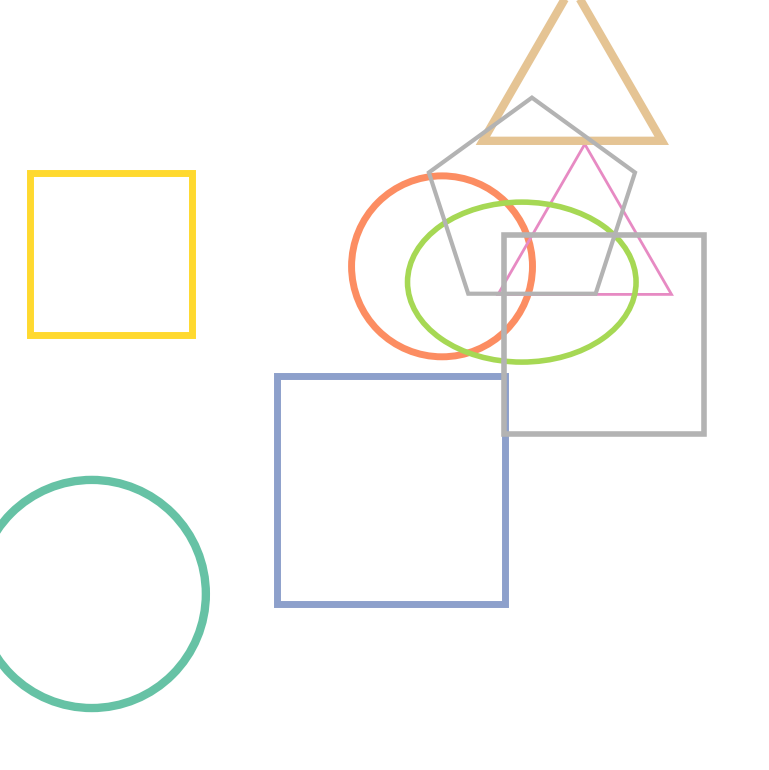[{"shape": "circle", "thickness": 3, "radius": 0.74, "center": [0.119, 0.229]}, {"shape": "circle", "thickness": 2.5, "radius": 0.59, "center": [0.574, 0.654]}, {"shape": "square", "thickness": 2.5, "radius": 0.74, "center": [0.507, 0.364]}, {"shape": "triangle", "thickness": 1, "radius": 0.65, "center": [0.759, 0.683]}, {"shape": "oval", "thickness": 2, "radius": 0.74, "center": [0.678, 0.634]}, {"shape": "square", "thickness": 2.5, "radius": 0.53, "center": [0.144, 0.671]}, {"shape": "triangle", "thickness": 3, "radius": 0.67, "center": [0.743, 0.884]}, {"shape": "pentagon", "thickness": 1.5, "radius": 0.7, "center": [0.691, 0.732]}, {"shape": "square", "thickness": 2, "radius": 0.65, "center": [0.785, 0.566]}]